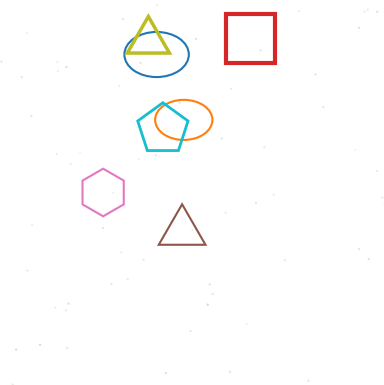[{"shape": "oval", "thickness": 1.5, "radius": 0.42, "center": [0.407, 0.858]}, {"shape": "oval", "thickness": 1.5, "radius": 0.37, "center": [0.477, 0.689]}, {"shape": "square", "thickness": 3, "radius": 0.32, "center": [0.65, 0.9]}, {"shape": "triangle", "thickness": 1.5, "radius": 0.35, "center": [0.473, 0.399]}, {"shape": "hexagon", "thickness": 1.5, "radius": 0.31, "center": [0.268, 0.5]}, {"shape": "triangle", "thickness": 2.5, "radius": 0.32, "center": [0.385, 0.894]}, {"shape": "pentagon", "thickness": 2, "radius": 0.34, "center": [0.423, 0.665]}]